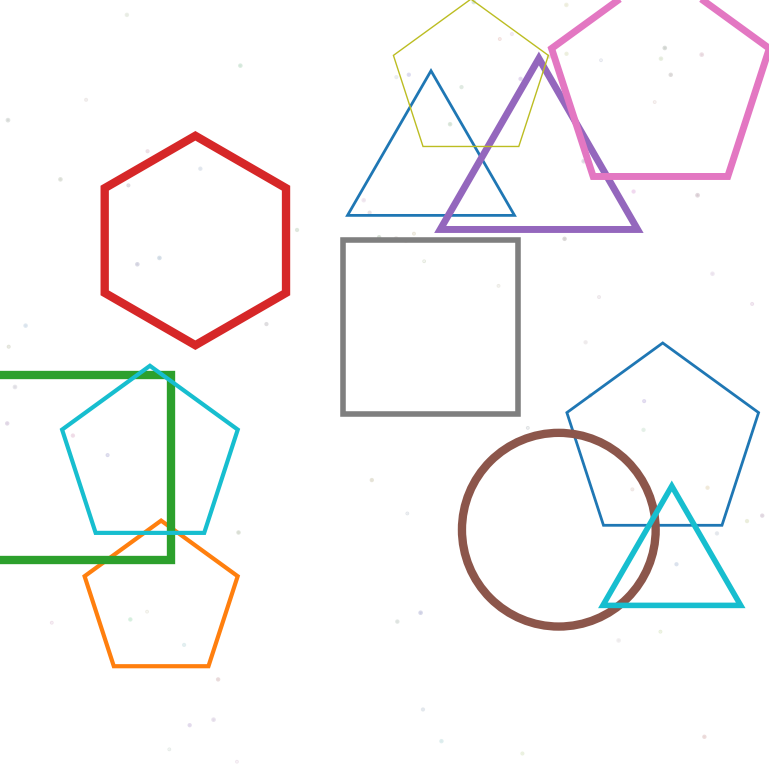[{"shape": "pentagon", "thickness": 1, "radius": 0.65, "center": [0.861, 0.424]}, {"shape": "triangle", "thickness": 1, "radius": 0.63, "center": [0.56, 0.783]}, {"shape": "pentagon", "thickness": 1.5, "radius": 0.52, "center": [0.209, 0.219]}, {"shape": "square", "thickness": 3, "radius": 0.6, "center": [0.102, 0.393]}, {"shape": "hexagon", "thickness": 3, "radius": 0.68, "center": [0.254, 0.688]}, {"shape": "triangle", "thickness": 2.5, "radius": 0.74, "center": [0.7, 0.776]}, {"shape": "circle", "thickness": 3, "radius": 0.63, "center": [0.726, 0.312]}, {"shape": "pentagon", "thickness": 2.5, "radius": 0.74, "center": [0.858, 0.891]}, {"shape": "square", "thickness": 2, "radius": 0.57, "center": [0.559, 0.576]}, {"shape": "pentagon", "thickness": 0.5, "radius": 0.53, "center": [0.612, 0.895]}, {"shape": "pentagon", "thickness": 1.5, "radius": 0.6, "center": [0.195, 0.405]}, {"shape": "triangle", "thickness": 2, "radius": 0.52, "center": [0.872, 0.265]}]